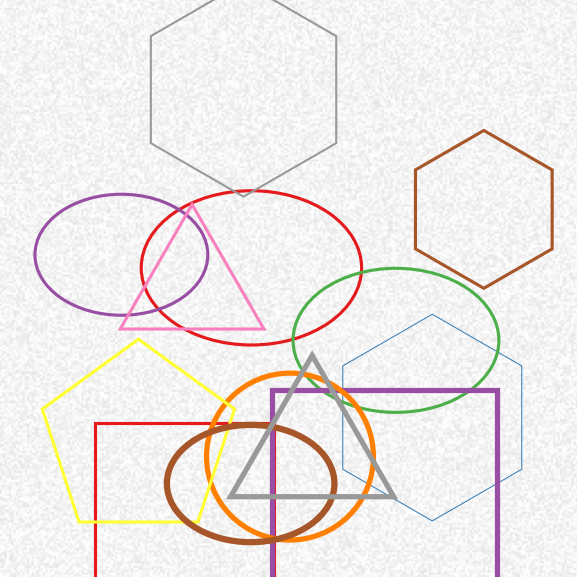[{"shape": "oval", "thickness": 1.5, "radius": 0.95, "center": [0.435, 0.535]}, {"shape": "square", "thickness": 1.5, "radius": 0.78, "center": [0.319, 0.112]}, {"shape": "hexagon", "thickness": 0.5, "radius": 0.89, "center": [0.749, 0.276]}, {"shape": "oval", "thickness": 1.5, "radius": 0.89, "center": [0.686, 0.41]}, {"shape": "square", "thickness": 2.5, "radius": 0.97, "center": [0.666, 0.13]}, {"shape": "oval", "thickness": 1.5, "radius": 0.75, "center": [0.21, 0.558]}, {"shape": "circle", "thickness": 2.5, "radius": 0.72, "center": [0.502, 0.209]}, {"shape": "pentagon", "thickness": 1.5, "radius": 0.87, "center": [0.24, 0.237]}, {"shape": "oval", "thickness": 3, "radius": 0.73, "center": [0.434, 0.162]}, {"shape": "hexagon", "thickness": 1.5, "radius": 0.68, "center": [0.838, 0.637]}, {"shape": "triangle", "thickness": 1.5, "radius": 0.72, "center": [0.333, 0.501]}, {"shape": "hexagon", "thickness": 1, "radius": 0.93, "center": [0.422, 0.844]}, {"shape": "triangle", "thickness": 2.5, "radius": 0.82, "center": [0.54, 0.221]}]